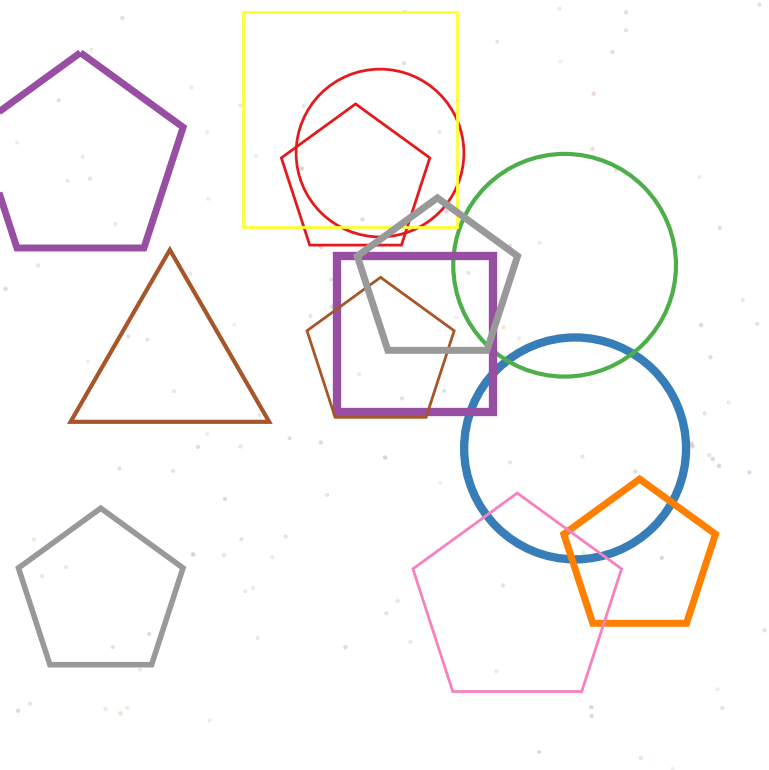[{"shape": "pentagon", "thickness": 1, "radius": 0.51, "center": [0.462, 0.764]}, {"shape": "circle", "thickness": 1, "radius": 0.54, "center": [0.494, 0.801]}, {"shape": "circle", "thickness": 3, "radius": 0.72, "center": [0.747, 0.418]}, {"shape": "circle", "thickness": 1.5, "radius": 0.72, "center": [0.733, 0.656]}, {"shape": "square", "thickness": 3, "radius": 0.51, "center": [0.539, 0.566]}, {"shape": "pentagon", "thickness": 2.5, "radius": 0.7, "center": [0.104, 0.791]}, {"shape": "pentagon", "thickness": 2.5, "radius": 0.52, "center": [0.831, 0.274]}, {"shape": "square", "thickness": 1, "radius": 0.7, "center": [0.454, 0.845]}, {"shape": "pentagon", "thickness": 1, "radius": 0.5, "center": [0.494, 0.539]}, {"shape": "triangle", "thickness": 1.5, "radius": 0.74, "center": [0.221, 0.527]}, {"shape": "pentagon", "thickness": 1, "radius": 0.71, "center": [0.672, 0.217]}, {"shape": "pentagon", "thickness": 2, "radius": 0.56, "center": [0.131, 0.228]}, {"shape": "pentagon", "thickness": 2.5, "radius": 0.55, "center": [0.568, 0.634]}]